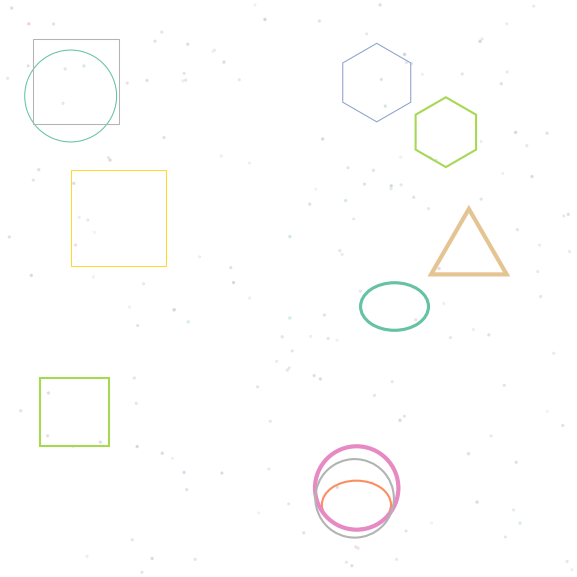[{"shape": "oval", "thickness": 1.5, "radius": 0.29, "center": [0.683, 0.468]}, {"shape": "circle", "thickness": 0.5, "radius": 0.4, "center": [0.122, 0.833]}, {"shape": "oval", "thickness": 1, "radius": 0.3, "center": [0.617, 0.125]}, {"shape": "hexagon", "thickness": 0.5, "radius": 0.34, "center": [0.652, 0.856]}, {"shape": "circle", "thickness": 2, "radius": 0.36, "center": [0.618, 0.154]}, {"shape": "hexagon", "thickness": 1, "radius": 0.3, "center": [0.772, 0.77]}, {"shape": "square", "thickness": 1, "radius": 0.3, "center": [0.13, 0.285]}, {"shape": "square", "thickness": 0.5, "radius": 0.41, "center": [0.205, 0.622]}, {"shape": "triangle", "thickness": 2, "radius": 0.38, "center": [0.812, 0.562]}, {"shape": "circle", "thickness": 1, "radius": 0.34, "center": [0.614, 0.136]}, {"shape": "square", "thickness": 0.5, "radius": 0.37, "center": [0.132, 0.858]}]